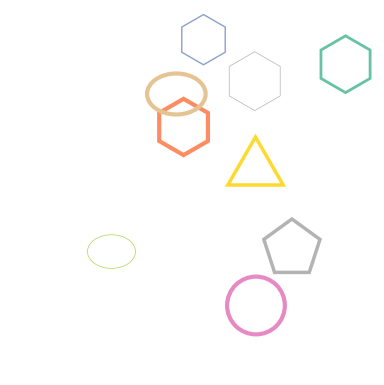[{"shape": "hexagon", "thickness": 2, "radius": 0.37, "center": [0.897, 0.833]}, {"shape": "hexagon", "thickness": 3, "radius": 0.37, "center": [0.477, 0.67]}, {"shape": "hexagon", "thickness": 1, "radius": 0.33, "center": [0.529, 0.897]}, {"shape": "circle", "thickness": 3, "radius": 0.37, "center": [0.665, 0.206]}, {"shape": "oval", "thickness": 0.5, "radius": 0.31, "center": [0.29, 0.347]}, {"shape": "triangle", "thickness": 2.5, "radius": 0.42, "center": [0.664, 0.561]}, {"shape": "oval", "thickness": 3, "radius": 0.38, "center": [0.458, 0.756]}, {"shape": "pentagon", "thickness": 2.5, "radius": 0.38, "center": [0.758, 0.354]}, {"shape": "hexagon", "thickness": 0.5, "radius": 0.38, "center": [0.662, 0.789]}]